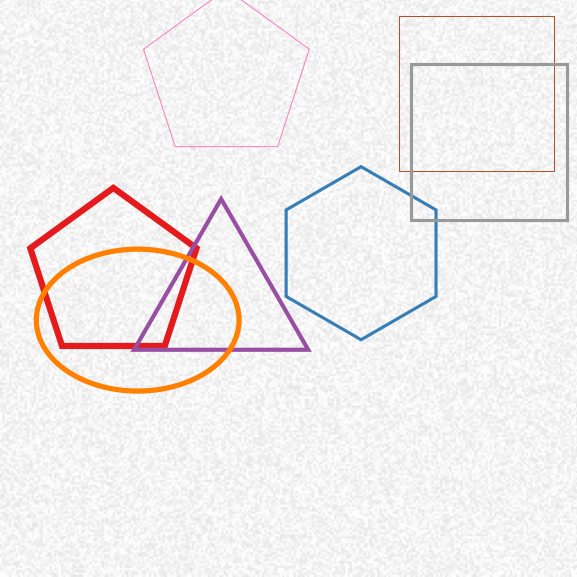[{"shape": "pentagon", "thickness": 3, "radius": 0.76, "center": [0.196, 0.522]}, {"shape": "hexagon", "thickness": 1.5, "radius": 0.75, "center": [0.625, 0.561]}, {"shape": "triangle", "thickness": 2, "radius": 0.87, "center": [0.383, 0.481]}, {"shape": "oval", "thickness": 2.5, "radius": 0.88, "center": [0.238, 0.445]}, {"shape": "square", "thickness": 0.5, "radius": 0.67, "center": [0.825, 0.837]}, {"shape": "pentagon", "thickness": 0.5, "radius": 0.75, "center": [0.392, 0.867]}, {"shape": "square", "thickness": 1.5, "radius": 0.68, "center": [0.847, 0.753]}]